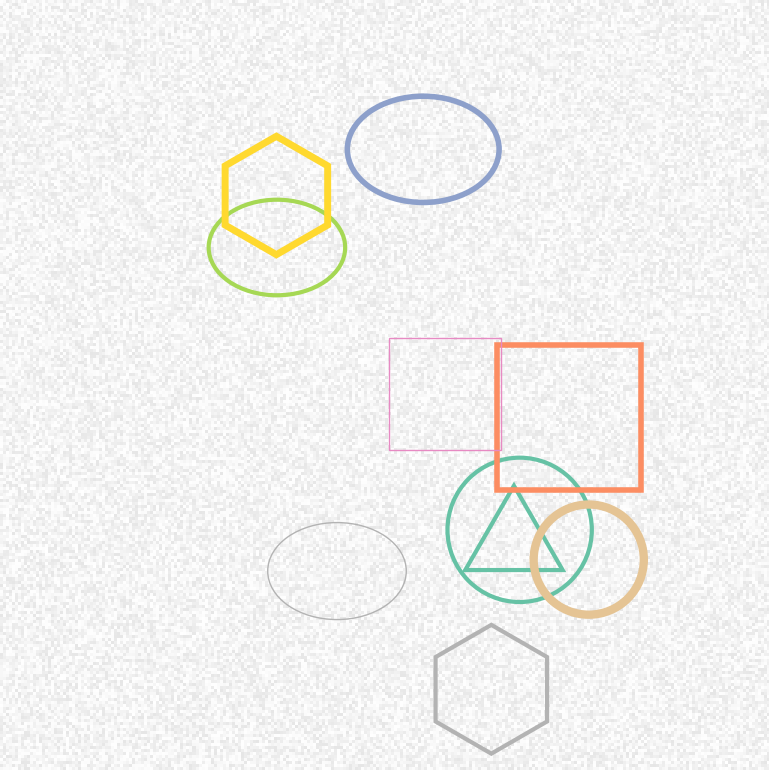[{"shape": "triangle", "thickness": 1.5, "radius": 0.37, "center": [0.667, 0.296]}, {"shape": "circle", "thickness": 1.5, "radius": 0.47, "center": [0.675, 0.312]}, {"shape": "square", "thickness": 2, "radius": 0.47, "center": [0.739, 0.458]}, {"shape": "oval", "thickness": 2, "radius": 0.49, "center": [0.55, 0.806]}, {"shape": "square", "thickness": 0.5, "radius": 0.36, "center": [0.578, 0.489]}, {"shape": "oval", "thickness": 1.5, "radius": 0.44, "center": [0.36, 0.679]}, {"shape": "hexagon", "thickness": 2.5, "radius": 0.38, "center": [0.359, 0.746]}, {"shape": "circle", "thickness": 3, "radius": 0.36, "center": [0.765, 0.273]}, {"shape": "hexagon", "thickness": 1.5, "radius": 0.42, "center": [0.638, 0.105]}, {"shape": "oval", "thickness": 0.5, "radius": 0.45, "center": [0.438, 0.258]}]